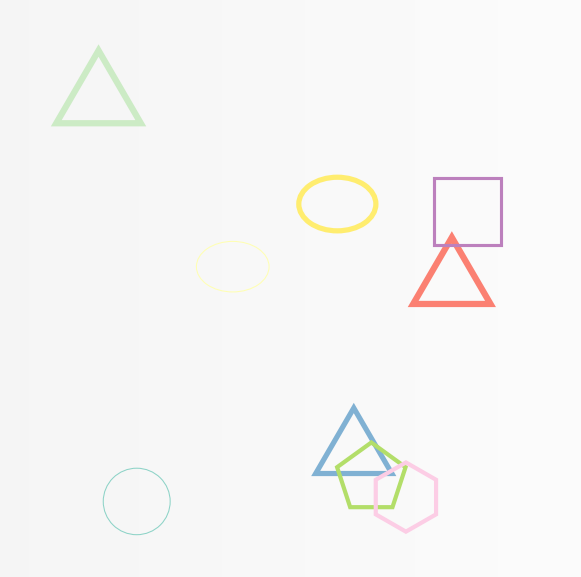[{"shape": "circle", "thickness": 0.5, "radius": 0.29, "center": [0.235, 0.131]}, {"shape": "oval", "thickness": 0.5, "radius": 0.31, "center": [0.4, 0.537]}, {"shape": "triangle", "thickness": 3, "radius": 0.38, "center": [0.777, 0.511]}, {"shape": "triangle", "thickness": 2.5, "radius": 0.38, "center": [0.609, 0.217]}, {"shape": "pentagon", "thickness": 2, "radius": 0.31, "center": [0.639, 0.171]}, {"shape": "hexagon", "thickness": 2, "radius": 0.3, "center": [0.698, 0.138]}, {"shape": "square", "thickness": 1.5, "radius": 0.29, "center": [0.804, 0.633]}, {"shape": "triangle", "thickness": 3, "radius": 0.42, "center": [0.17, 0.828]}, {"shape": "oval", "thickness": 2.5, "radius": 0.33, "center": [0.58, 0.646]}]